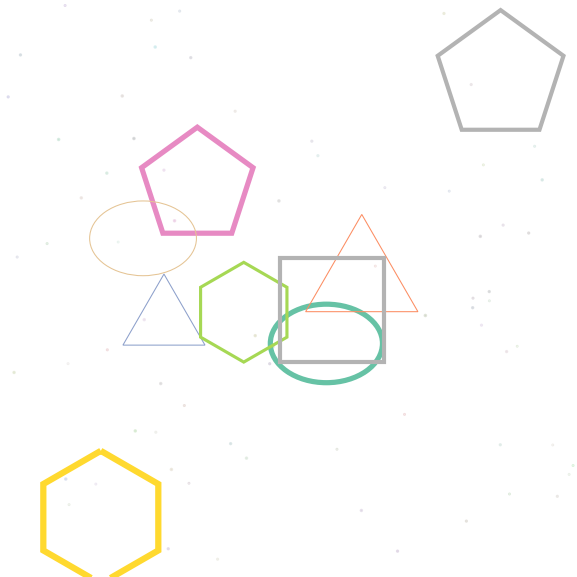[{"shape": "oval", "thickness": 2.5, "radius": 0.49, "center": [0.565, 0.404]}, {"shape": "triangle", "thickness": 0.5, "radius": 0.56, "center": [0.626, 0.516]}, {"shape": "triangle", "thickness": 0.5, "radius": 0.41, "center": [0.284, 0.443]}, {"shape": "pentagon", "thickness": 2.5, "radius": 0.51, "center": [0.342, 0.677]}, {"shape": "hexagon", "thickness": 1.5, "radius": 0.43, "center": [0.422, 0.458]}, {"shape": "hexagon", "thickness": 3, "radius": 0.57, "center": [0.175, 0.103]}, {"shape": "oval", "thickness": 0.5, "radius": 0.46, "center": [0.248, 0.586]}, {"shape": "pentagon", "thickness": 2, "radius": 0.57, "center": [0.867, 0.867]}, {"shape": "square", "thickness": 2, "radius": 0.45, "center": [0.575, 0.462]}]